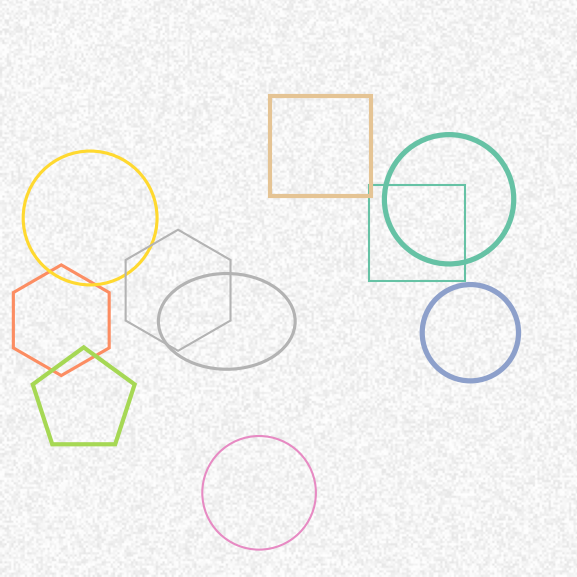[{"shape": "square", "thickness": 1, "radius": 0.42, "center": [0.723, 0.595]}, {"shape": "circle", "thickness": 2.5, "radius": 0.56, "center": [0.778, 0.654]}, {"shape": "hexagon", "thickness": 1.5, "radius": 0.48, "center": [0.106, 0.445]}, {"shape": "circle", "thickness": 2.5, "radius": 0.42, "center": [0.815, 0.423]}, {"shape": "circle", "thickness": 1, "radius": 0.49, "center": [0.449, 0.146]}, {"shape": "pentagon", "thickness": 2, "radius": 0.46, "center": [0.145, 0.305]}, {"shape": "circle", "thickness": 1.5, "radius": 0.58, "center": [0.156, 0.622]}, {"shape": "square", "thickness": 2, "radius": 0.44, "center": [0.555, 0.746]}, {"shape": "oval", "thickness": 1.5, "radius": 0.59, "center": [0.393, 0.443]}, {"shape": "hexagon", "thickness": 1, "radius": 0.52, "center": [0.308, 0.497]}]